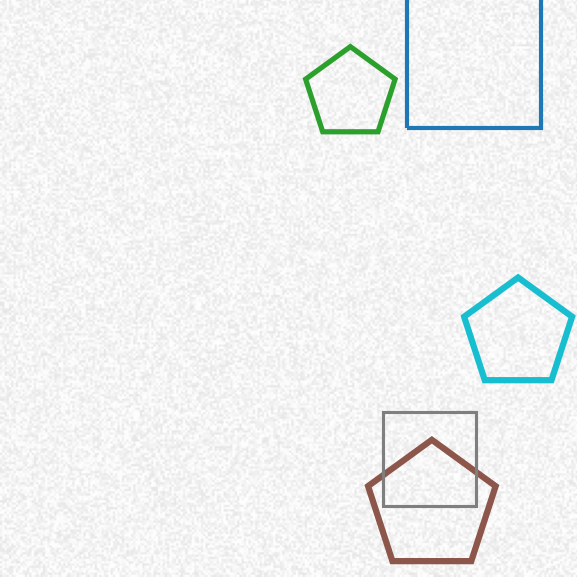[{"shape": "square", "thickness": 2, "radius": 0.58, "center": [0.821, 0.893]}, {"shape": "pentagon", "thickness": 2.5, "radius": 0.41, "center": [0.607, 0.837]}, {"shape": "pentagon", "thickness": 3, "radius": 0.58, "center": [0.748, 0.121]}, {"shape": "square", "thickness": 1.5, "radius": 0.4, "center": [0.744, 0.205]}, {"shape": "pentagon", "thickness": 3, "radius": 0.49, "center": [0.897, 0.42]}]